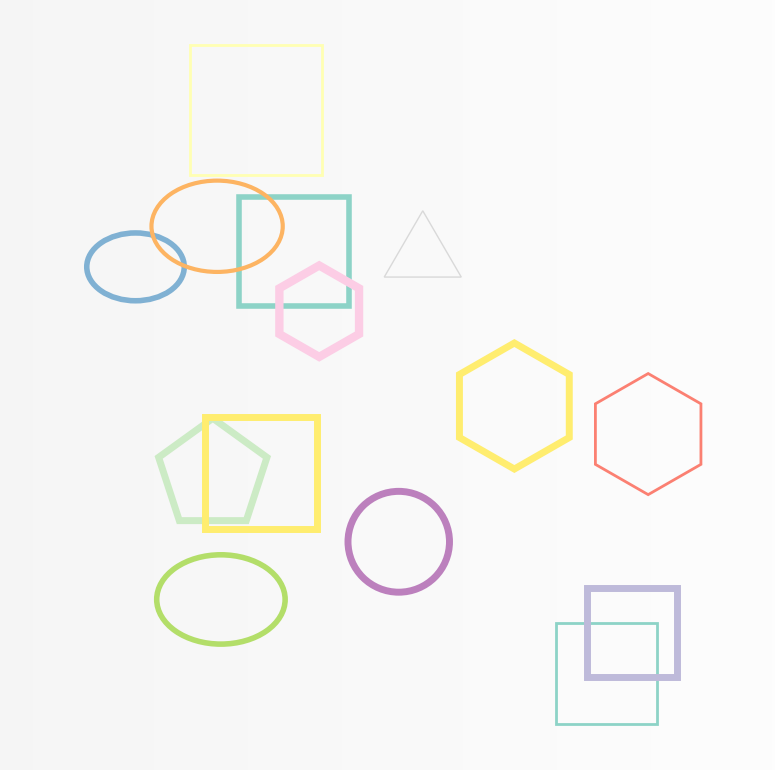[{"shape": "square", "thickness": 2, "radius": 0.36, "center": [0.379, 0.673]}, {"shape": "square", "thickness": 1, "radius": 0.33, "center": [0.782, 0.126]}, {"shape": "square", "thickness": 1, "radius": 0.42, "center": [0.33, 0.857]}, {"shape": "square", "thickness": 2.5, "radius": 0.29, "center": [0.816, 0.178]}, {"shape": "hexagon", "thickness": 1, "radius": 0.39, "center": [0.836, 0.436]}, {"shape": "oval", "thickness": 2, "radius": 0.31, "center": [0.175, 0.653]}, {"shape": "oval", "thickness": 1.5, "radius": 0.42, "center": [0.28, 0.706]}, {"shape": "oval", "thickness": 2, "radius": 0.41, "center": [0.285, 0.221]}, {"shape": "hexagon", "thickness": 3, "radius": 0.3, "center": [0.412, 0.596]}, {"shape": "triangle", "thickness": 0.5, "radius": 0.29, "center": [0.545, 0.669]}, {"shape": "circle", "thickness": 2.5, "radius": 0.33, "center": [0.515, 0.296]}, {"shape": "pentagon", "thickness": 2.5, "radius": 0.37, "center": [0.275, 0.383]}, {"shape": "square", "thickness": 2.5, "radius": 0.36, "center": [0.337, 0.386]}, {"shape": "hexagon", "thickness": 2.5, "radius": 0.41, "center": [0.664, 0.473]}]